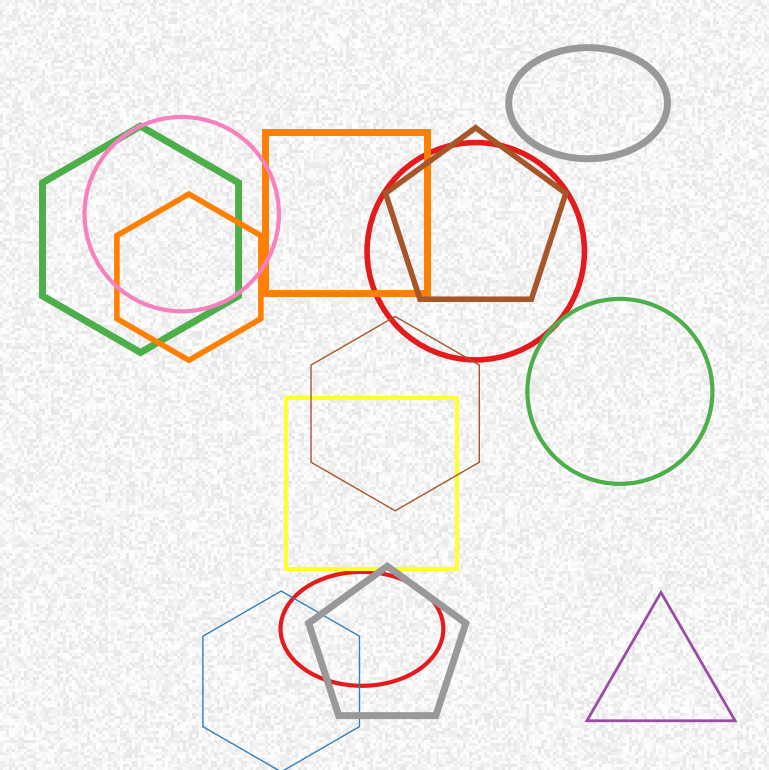[{"shape": "circle", "thickness": 2, "radius": 0.71, "center": [0.618, 0.674]}, {"shape": "oval", "thickness": 1.5, "radius": 0.53, "center": [0.47, 0.183]}, {"shape": "hexagon", "thickness": 0.5, "radius": 0.59, "center": [0.365, 0.115]}, {"shape": "circle", "thickness": 1.5, "radius": 0.6, "center": [0.805, 0.492]}, {"shape": "hexagon", "thickness": 2.5, "radius": 0.73, "center": [0.183, 0.689]}, {"shape": "triangle", "thickness": 1, "radius": 0.56, "center": [0.858, 0.119]}, {"shape": "hexagon", "thickness": 2, "radius": 0.54, "center": [0.245, 0.64]}, {"shape": "square", "thickness": 2.5, "radius": 0.52, "center": [0.449, 0.724]}, {"shape": "square", "thickness": 1.5, "radius": 0.56, "center": [0.482, 0.373]}, {"shape": "pentagon", "thickness": 2, "radius": 0.62, "center": [0.618, 0.711]}, {"shape": "hexagon", "thickness": 0.5, "radius": 0.63, "center": [0.513, 0.463]}, {"shape": "circle", "thickness": 1.5, "radius": 0.63, "center": [0.236, 0.722]}, {"shape": "oval", "thickness": 2.5, "radius": 0.52, "center": [0.764, 0.866]}, {"shape": "pentagon", "thickness": 2.5, "radius": 0.54, "center": [0.503, 0.157]}]